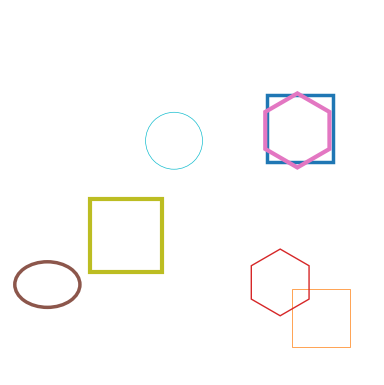[{"shape": "square", "thickness": 2.5, "radius": 0.43, "center": [0.779, 0.666]}, {"shape": "square", "thickness": 0.5, "radius": 0.38, "center": [0.834, 0.174]}, {"shape": "hexagon", "thickness": 1, "radius": 0.43, "center": [0.728, 0.266]}, {"shape": "oval", "thickness": 2.5, "radius": 0.42, "center": [0.123, 0.261]}, {"shape": "hexagon", "thickness": 3, "radius": 0.48, "center": [0.772, 0.661]}, {"shape": "square", "thickness": 3, "radius": 0.47, "center": [0.327, 0.389]}, {"shape": "circle", "thickness": 0.5, "radius": 0.37, "center": [0.452, 0.634]}]